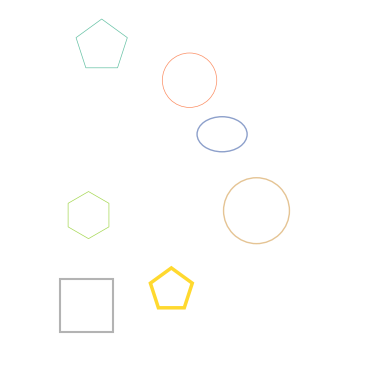[{"shape": "pentagon", "thickness": 0.5, "radius": 0.35, "center": [0.264, 0.881]}, {"shape": "circle", "thickness": 0.5, "radius": 0.35, "center": [0.492, 0.792]}, {"shape": "oval", "thickness": 1, "radius": 0.33, "center": [0.577, 0.651]}, {"shape": "hexagon", "thickness": 0.5, "radius": 0.31, "center": [0.23, 0.441]}, {"shape": "pentagon", "thickness": 2.5, "radius": 0.29, "center": [0.445, 0.247]}, {"shape": "circle", "thickness": 1, "radius": 0.43, "center": [0.666, 0.453]}, {"shape": "square", "thickness": 1.5, "radius": 0.34, "center": [0.225, 0.207]}]